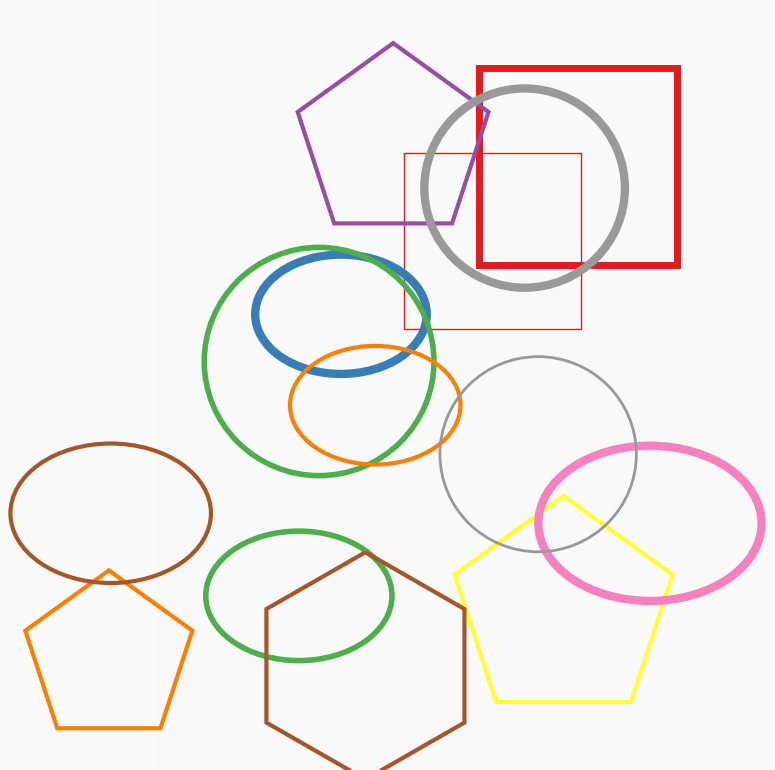[{"shape": "square", "thickness": 0.5, "radius": 0.57, "center": [0.636, 0.687]}, {"shape": "square", "thickness": 2.5, "radius": 0.64, "center": [0.745, 0.784]}, {"shape": "oval", "thickness": 3, "radius": 0.55, "center": [0.44, 0.592]}, {"shape": "oval", "thickness": 2, "radius": 0.6, "center": [0.386, 0.226]}, {"shape": "circle", "thickness": 2, "radius": 0.74, "center": [0.412, 0.531]}, {"shape": "pentagon", "thickness": 1.5, "radius": 0.65, "center": [0.507, 0.815]}, {"shape": "pentagon", "thickness": 1.5, "radius": 0.57, "center": [0.14, 0.146]}, {"shape": "oval", "thickness": 1.5, "radius": 0.55, "center": [0.484, 0.474]}, {"shape": "pentagon", "thickness": 1.5, "radius": 0.74, "center": [0.727, 0.208]}, {"shape": "hexagon", "thickness": 1.5, "radius": 0.74, "center": [0.472, 0.135]}, {"shape": "oval", "thickness": 1.5, "radius": 0.65, "center": [0.143, 0.333]}, {"shape": "oval", "thickness": 3, "radius": 0.72, "center": [0.839, 0.32]}, {"shape": "circle", "thickness": 1, "radius": 0.63, "center": [0.694, 0.41]}, {"shape": "circle", "thickness": 3, "radius": 0.65, "center": [0.677, 0.756]}]